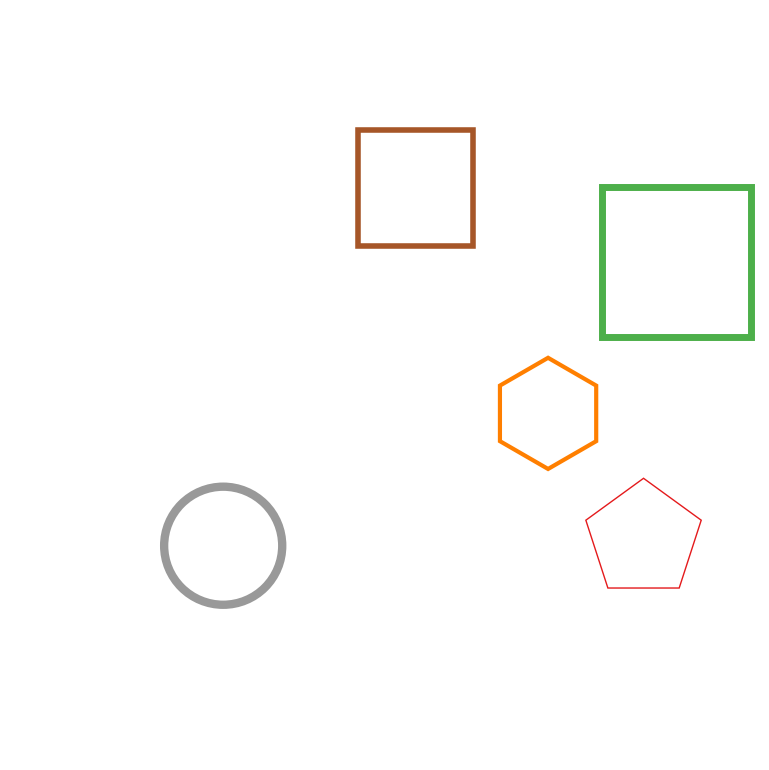[{"shape": "pentagon", "thickness": 0.5, "radius": 0.39, "center": [0.836, 0.3]}, {"shape": "square", "thickness": 2.5, "radius": 0.49, "center": [0.879, 0.66]}, {"shape": "hexagon", "thickness": 1.5, "radius": 0.36, "center": [0.712, 0.463]}, {"shape": "square", "thickness": 2, "radius": 0.38, "center": [0.54, 0.756]}, {"shape": "circle", "thickness": 3, "radius": 0.38, "center": [0.29, 0.291]}]